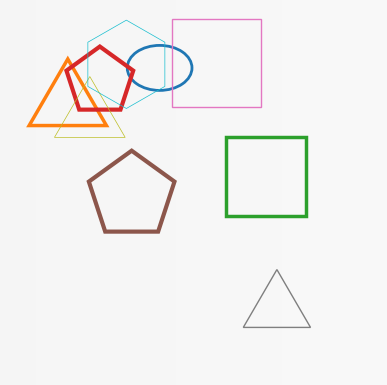[{"shape": "oval", "thickness": 2, "radius": 0.42, "center": [0.412, 0.824]}, {"shape": "triangle", "thickness": 2.5, "radius": 0.58, "center": [0.175, 0.731]}, {"shape": "square", "thickness": 2.5, "radius": 0.52, "center": [0.686, 0.541]}, {"shape": "pentagon", "thickness": 3, "radius": 0.45, "center": [0.258, 0.789]}, {"shape": "pentagon", "thickness": 3, "radius": 0.58, "center": [0.34, 0.492]}, {"shape": "square", "thickness": 1, "radius": 0.57, "center": [0.559, 0.837]}, {"shape": "triangle", "thickness": 1, "radius": 0.5, "center": [0.715, 0.2]}, {"shape": "triangle", "thickness": 0.5, "radius": 0.53, "center": [0.232, 0.696]}, {"shape": "hexagon", "thickness": 0.5, "radius": 0.57, "center": [0.326, 0.833]}]